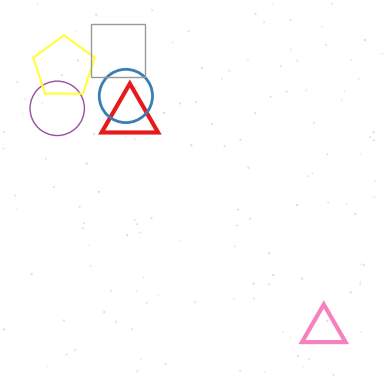[{"shape": "triangle", "thickness": 3, "radius": 0.42, "center": [0.337, 0.698]}, {"shape": "circle", "thickness": 2, "radius": 0.35, "center": [0.327, 0.751]}, {"shape": "circle", "thickness": 1, "radius": 0.35, "center": [0.149, 0.719]}, {"shape": "pentagon", "thickness": 1.5, "radius": 0.42, "center": [0.166, 0.825]}, {"shape": "triangle", "thickness": 3, "radius": 0.33, "center": [0.841, 0.144]}, {"shape": "square", "thickness": 1, "radius": 0.35, "center": [0.307, 0.869]}]